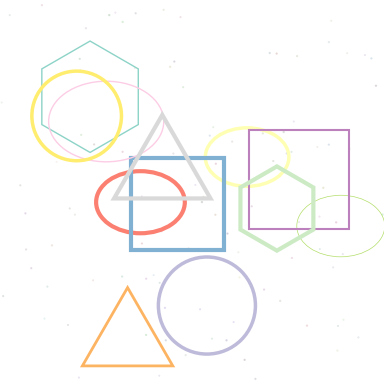[{"shape": "hexagon", "thickness": 1, "radius": 0.72, "center": [0.234, 0.749]}, {"shape": "oval", "thickness": 2.5, "radius": 0.54, "center": [0.642, 0.592]}, {"shape": "circle", "thickness": 2.5, "radius": 0.63, "center": [0.537, 0.206]}, {"shape": "oval", "thickness": 3, "radius": 0.58, "center": [0.365, 0.475]}, {"shape": "square", "thickness": 3, "radius": 0.6, "center": [0.461, 0.471]}, {"shape": "triangle", "thickness": 2, "radius": 0.68, "center": [0.331, 0.117]}, {"shape": "oval", "thickness": 0.5, "radius": 0.57, "center": [0.885, 0.413]}, {"shape": "oval", "thickness": 1, "radius": 0.75, "center": [0.276, 0.684]}, {"shape": "triangle", "thickness": 3, "radius": 0.72, "center": [0.422, 0.557]}, {"shape": "square", "thickness": 1.5, "radius": 0.65, "center": [0.777, 0.533]}, {"shape": "hexagon", "thickness": 3, "radius": 0.55, "center": [0.719, 0.458]}, {"shape": "circle", "thickness": 2.5, "radius": 0.58, "center": [0.199, 0.699]}]